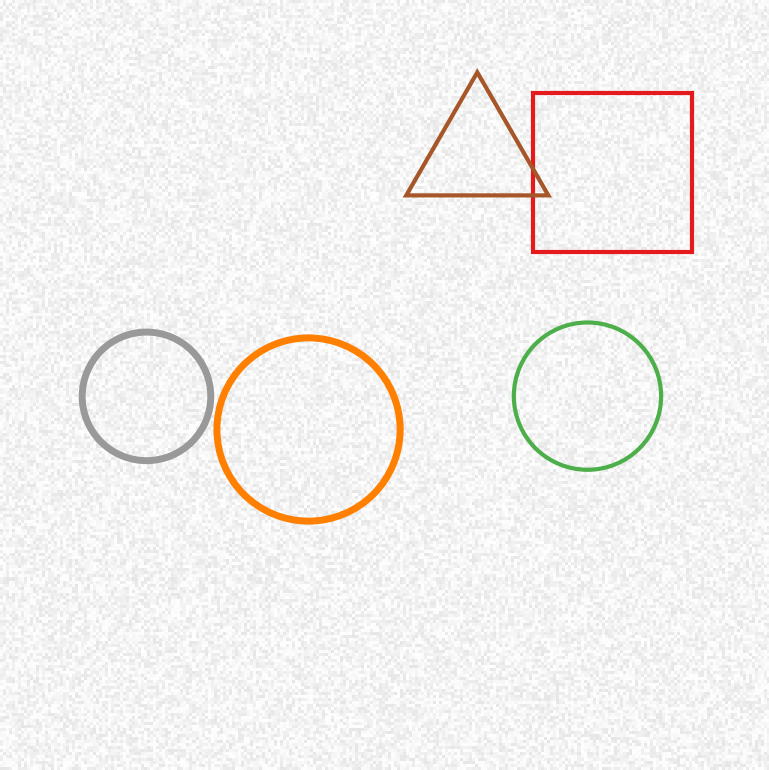[{"shape": "square", "thickness": 1.5, "radius": 0.52, "center": [0.795, 0.776]}, {"shape": "circle", "thickness": 1.5, "radius": 0.48, "center": [0.763, 0.486]}, {"shape": "circle", "thickness": 2.5, "radius": 0.59, "center": [0.401, 0.442]}, {"shape": "triangle", "thickness": 1.5, "radius": 0.53, "center": [0.62, 0.8]}, {"shape": "circle", "thickness": 2.5, "radius": 0.42, "center": [0.19, 0.485]}]